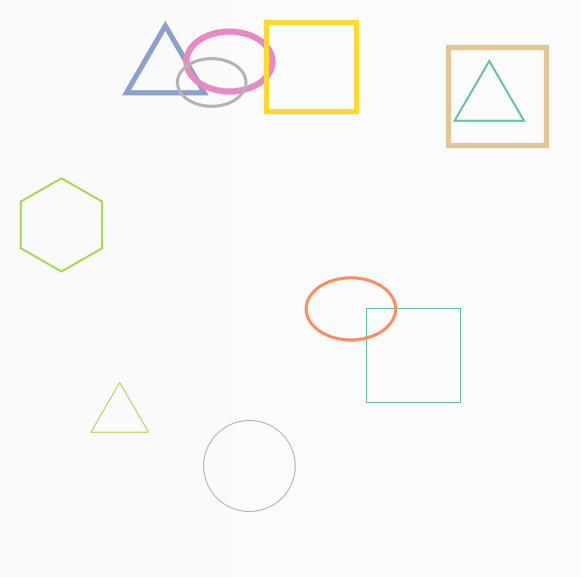[{"shape": "square", "thickness": 0.5, "radius": 0.41, "center": [0.71, 0.384]}, {"shape": "triangle", "thickness": 1, "radius": 0.34, "center": [0.842, 0.824]}, {"shape": "oval", "thickness": 1.5, "radius": 0.38, "center": [0.604, 0.464]}, {"shape": "triangle", "thickness": 2.5, "radius": 0.39, "center": [0.285, 0.877]}, {"shape": "oval", "thickness": 3, "radius": 0.37, "center": [0.395, 0.893]}, {"shape": "triangle", "thickness": 0.5, "radius": 0.29, "center": [0.206, 0.279]}, {"shape": "hexagon", "thickness": 1, "radius": 0.4, "center": [0.106, 0.61]}, {"shape": "square", "thickness": 2.5, "radius": 0.38, "center": [0.535, 0.884]}, {"shape": "square", "thickness": 2.5, "radius": 0.42, "center": [0.855, 0.833]}, {"shape": "circle", "thickness": 0.5, "radius": 0.39, "center": [0.429, 0.192]}, {"shape": "oval", "thickness": 1.5, "radius": 0.3, "center": [0.364, 0.856]}]